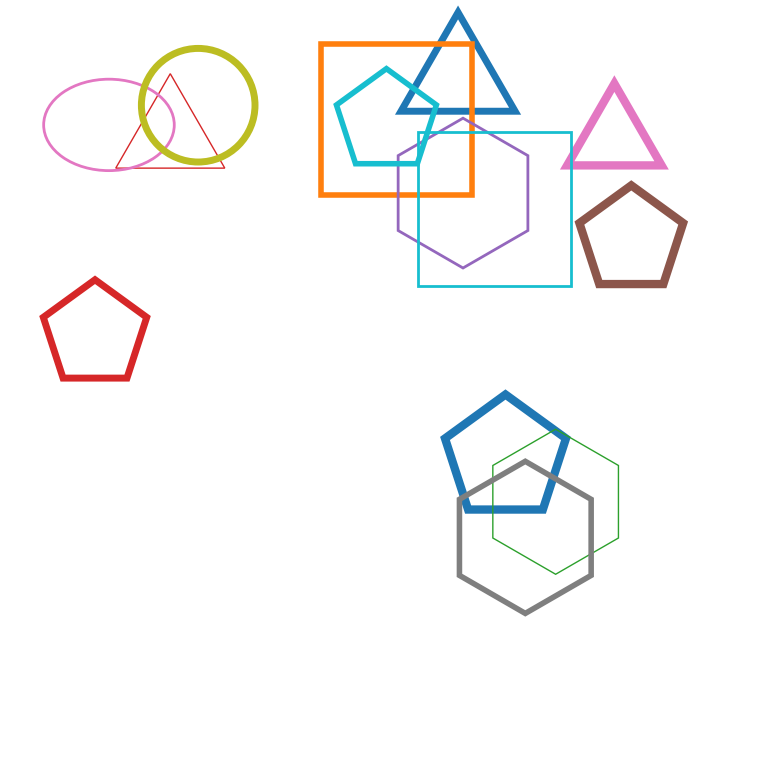[{"shape": "triangle", "thickness": 2.5, "radius": 0.43, "center": [0.595, 0.898]}, {"shape": "pentagon", "thickness": 3, "radius": 0.41, "center": [0.656, 0.405]}, {"shape": "square", "thickness": 2, "radius": 0.49, "center": [0.515, 0.845]}, {"shape": "hexagon", "thickness": 0.5, "radius": 0.47, "center": [0.722, 0.348]}, {"shape": "triangle", "thickness": 0.5, "radius": 0.41, "center": [0.221, 0.823]}, {"shape": "pentagon", "thickness": 2.5, "radius": 0.35, "center": [0.123, 0.566]}, {"shape": "hexagon", "thickness": 1, "radius": 0.49, "center": [0.601, 0.749]}, {"shape": "pentagon", "thickness": 3, "radius": 0.35, "center": [0.82, 0.688]}, {"shape": "oval", "thickness": 1, "radius": 0.42, "center": [0.142, 0.838]}, {"shape": "triangle", "thickness": 3, "radius": 0.35, "center": [0.798, 0.821]}, {"shape": "hexagon", "thickness": 2, "radius": 0.49, "center": [0.682, 0.302]}, {"shape": "circle", "thickness": 2.5, "radius": 0.37, "center": [0.257, 0.863]}, {"shape": "pentagon", "thickness": 2, "radius": 0.34, "center": [0.502, 0.843]}, {"shape": "square", "thickness": 1, "radius": 0.5, "center": [0.642, 0.728]}]